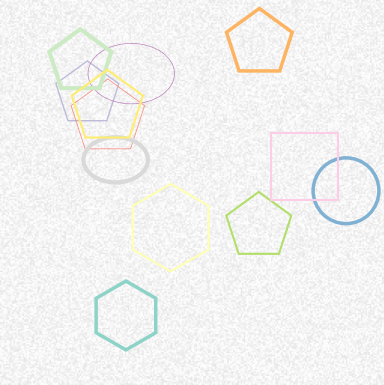[{"shape": "hexagon", "thickness": 2.5, "radius": 0.45, "center": [0.327, 0.181]}, {"shape": "hexagon", "thickness": 1.5, "radius": 0.57, "center": [0.443, 0.409]}, {"shape": "pentagon", "thickness": 1, "radius": 0.43, "center": [0.227, 0.756]}, {"shape": "pentagon", "thickness": 0.5, "radius": 0.5, "center": [0.28, 0.695]}, {"shape": "circle", "thickness": 2.5, "radius": 0.43, "center": [0.899, 0.505]}, {"shape": "pentagon", "thickness": 2.5, "radius": 0.45, "center": [0.674, 0.888]}, {"shape": "pentagon", "thickness": 1.5, "radius": 0.44, "center": [0.672, 0.413]}, {"shape": "square", "thickness": 1.5, "radius": 0.43, "center": [0.791, 0.568]}, {"shape": "oval", "thickness": 3, "radius": 0.42, "center": [0.3, 0.585]}, {"shape": "oval", "thickness": 0.5, "radius": 0.56, "center": [0.341, 0.809]}, {"shape": "pentagon", "thickness": 3, "radius": 0.42, "center": [0.209, 0.84]}, {"shape": "pentagon", "thickness": 1.5, "radius": 0.49, "center": [0.279, 0.721]}]